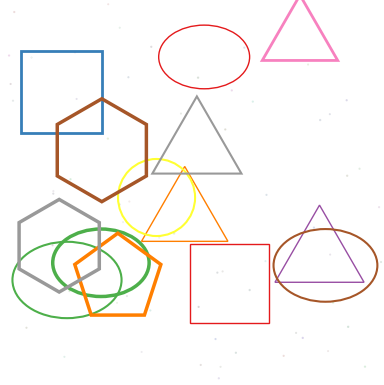[{"shape": "oval", "thickness": 1, "radius": 0.59, "center": [0.53, 0.852]}, {"shape": "square", "thickness": 1, "radius": 0.51, "center": [0.596, 0.263]}, {"shape": "square", "thickness": 2, "radius": 0.53, "center": [0.16, 0.76]}, {"shape": "oval", "thickness": 1.5, "radius": 0.71, "center": [0.174, 0.273]}, {"shape": "oval", "thickness": 2.5, "radius": 0.63, "center": [0.262, 0.318]}, {"shape": "triangle", "thickness": 1, "radius": 0.67, "center": [0.83, 0.334]}, {"shape": "triangle", "thickness": 1, "radius": 0.65, "center": [0.48, 0.438]}, {"shape": "pentagon", "thickness": 2.5, "radius": 0.59, "center": [0.306, 0.277]}, {"shape": "circle", "thickness": 1.5, "radius": 0.5, "center": [0.407, 0.487]}, {"shape": "oval", "thickness": 1.5, "radius": 0.67, "center": [0.845, 0.311]}, {"shape": "hexagon", "thickness": 2.5, "radius": 0.67, "center": [0.264, 0.61]}, {"shape": "triangle", "thickness": 2, "radius": 0.57, "center": [0.779, 0.9]}, {"shape": "triangle", "thickness": 1.5, "radius": 0.67, "center": [0.511, 0.616]}, {"shape": "hexagon", "thickness": 2.5, "radius": 0.6, "center": [0.154, 0.362]}]